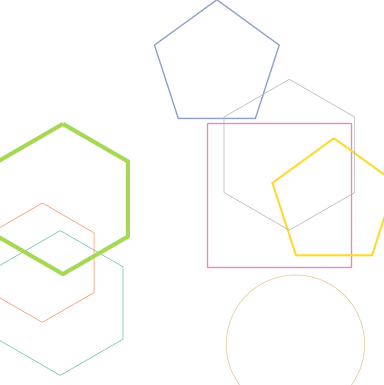[{"shape": "hexagon", "thickness": 0.5, "radius": 0.94, "center": [0.157, 0.213]}, {"shape": "hexagon", "thickness": 0.5, "radius": 0.78, "center": [0.11, 0.318]}, {"shape": "pentagon", "thickness": 1, "radius": 0.85, "center": [0.563, 0.83]}, {"shape": "square", "thickness": 1, "radius": 0.94, "center": [0.725, 0.494]}, {"shape": "hexagon", "thickness": 3, "radius": 0.98, "center": [0.163, 0.483]}, {"shape": "pentagon", "thickness": 1.5, "radius": 0.84, "center": [0.868, 0.473]}, {"shape": "circle", "thickness": 0.5, "radius": 0.9, "center": [0.767, 0.106]}, {"shape": "hexagon", "thickness": 0.5, "radius": 0.98, "center": [0.752, 0.598]}]